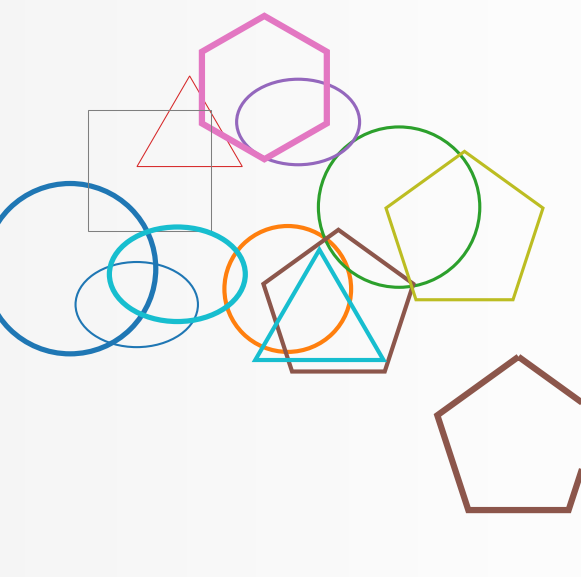[{"shape": "circle", "thickness": 2.5, "radius": 0.74, "center": [0.121, 0.534]}, {"shape": "oval", "thickness": 1, "radius": 0.53, "center": [0.235, 0.472]}, {"shape": "circle", "thickness": 2, "radius": 0.54, "center": [0.495, 0.499]}, {"shape": "circle", "thickness": 1.5, "radius": 0.69, "center": [0.687, 0.64]}, {"shape": "triangle", "thickness": 0.5, "radius": 0.52, "center": [0.326, 0.763]}, {"shape": "oval", "thickness": 1.5, "radius": 0.53, "center": [0.513, 0.788]}, {"shape": "pentagon", "thickness": 3, "radius": 0.73, "center": [0.892, 0.235]}, {"shape": "pentagon", "thickness": 2, "radius": 0.68, "center": [0.582, 0.466]}, {"shape": "hexagon", "thickness": 3, "radius": 0.62, "center": [0.455, 0.847]}, {"shape": "square", "thickness": 0.5, "radius": 0.53, "center": [0.257, 0.704]}, {"shape": "pentagon", "thickness": 1.5, "radius": 0.71, "center": [0.799, 0.595]}, {"shape": "oval", "thickness": 2.5, "radius": 0.58, "center": [0.305, 0.524]}, {"shape": "triangle", "thickness": 2, "radius": 0.64, "center": [0.549, 0.439]}]